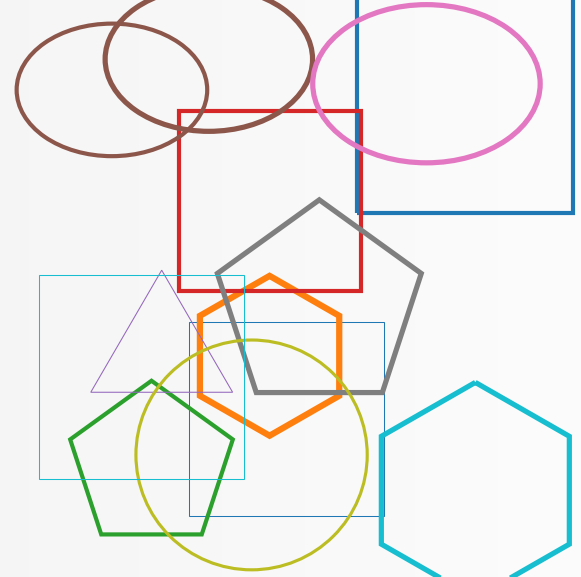[{"shape": "square", "thickness": 2, "radius": 0.93, "center": [0.8, 0.816]}, {"shape": "square", "thickness": 0.5, "radius": 0.84, "center": [0.493, 0.273]}, {"shape": "hexagon", "thickness": 3, "radius": 0.69, "center": [0.464, 0.383]}, {"shape": "pentagon", "thickness": 2, "radius": 0.74, "center": [0.261, 0.193]}, {"shape": "square", "thickness": 2, "radius": 0.78, "center": [0.465, 0.651]}, {"shape": "triangle", "thickness": 0.5, "radius": 0.7, "center": [0.278, 0.39]}, {"shape": "oval", "thickness": 2.5, "radius": 0.89, "center": [0.359, 0.897]}, {"shape": "oval", "thickness": 2, "radius": 0.82, "center": [0.193, 0.843]}, {"shape": "oval", "thickness": 2.5, "radius": 0.98, "center": [0.734, 0.854]}, {"shape": "pentagon", "thickness": 2.5, "radius": 0.92, "center": [0.549, 0.469]}, {"shape": "circle", "thickness": 1.5, "radius": 0.99, "center": [0.433, 0.211]}, {"shape": "square", "thickness": 0.5, "radius": 0.88, "center": [0.243, 0.347]}, {"shape": "hexagon", "thickness": 2.5, "radius": 0.93, "center": [0.818, 0.15]}]